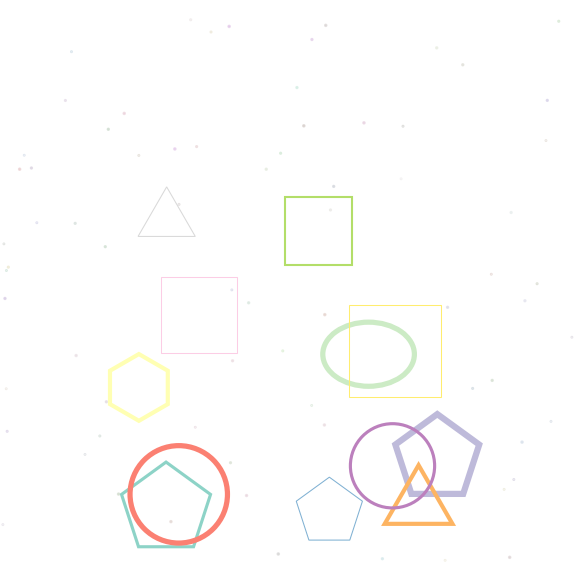[{"shape": "pentagon", "thickness": 1.5, "radius": 0.41, "center": [0.288, 0.118]}, {"shape": "hexagon", "thickness": 2, "radius": 0.29, "center": [0.24, 0.328]}, {"shape": "pentagon", "thickness": 3, "radius": 0.38, "center": [0.757, 0.206]}, {"shape": "circle", "thickness": 2.5, "radius": 0.42, "center": [0.31, 0.143]}, {"shape": "pentagon", "thickness": 0.5, "radius": 0.3, "center": [0.57, 0.113]}, {"shape": "triangle", "thickness": 2, "radius": 0.34, "center": [0.725, 0.126]}, {"shape": "square", "thickness": 1, "radius": 0.29, "center": [0.552, 0.6]}, {"shape": "square", "thickness": 0.5, "radius": 0.33, "center": [0.345, 0.454]}, {"shape": "triangle", "thickness": 0.5, "radius": 0.29, "center": [0.289, 0.618]}, {"shape": "circle", "thickness": 1.5, "radius": 0.36, "center": [0.68, 0.193]}, {"shape": "oval", "thickness": 2.5, "radius": 0.4, "center": [0.638, 0.386]}, {"shape": "square", "thickness": 0.5, "radius": 0.4, "center": [0.684, 0.391]}]